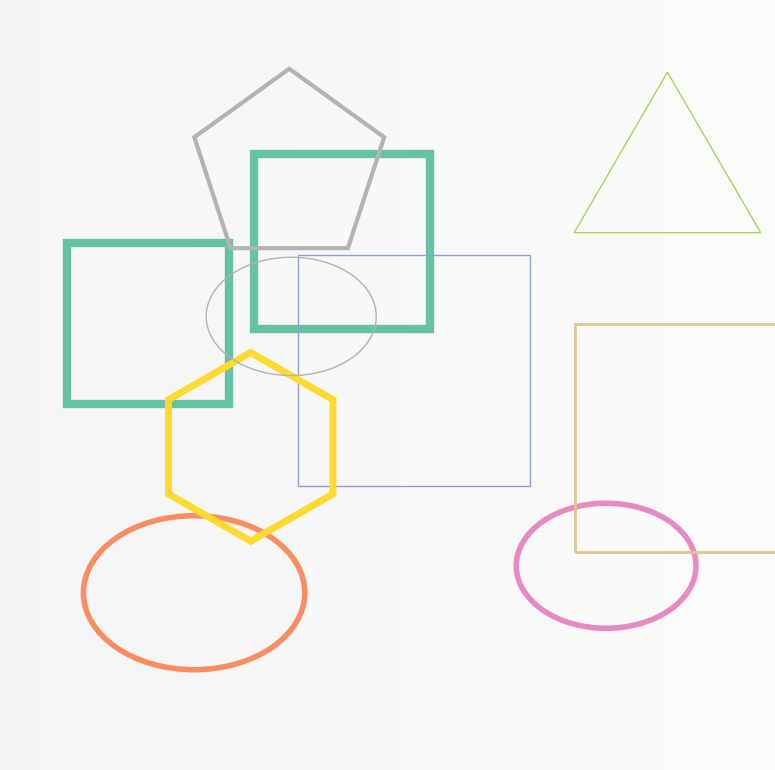[{"shape": "square", "thickness": 3, "radius": 0.57, "center": [0.441, 0.686]}, {"shape": "square", "thickness": 3, "radius": 0.52, "center": [0.191, 0.58]}, {"shape": "oval", "thickness": 2, "radius": 0.71, "center": [0.25, 0.23]}, {"shape": "square", "thickness": 0.5, "radius": 0.75, "center": [0.534, 0.519]}, {"shape": "oval", "thickness": 2, "radius": 0.58, "center": [0.782, 0.265]}, {"shape": "triangle", "thickness": 0.5, "radius": 0.69, "center": [0.861, 0.767]}, {"shape": "hexagon", "thickness": 2.5, "radius": 0.61, "center": [0.323, 0.42]}, {"shape": "square", "thickness": 1, "radius": 0.74, "center": [0.89, 0.431]}, {"shape": "pentagon", "thickness": 1.5, "radius": 0.64, "center": [0.373, 0.782]}, {"shape": "oval", "thickness": 0.5, "radius": 0.55, "center": [0.376, 0.589]}]